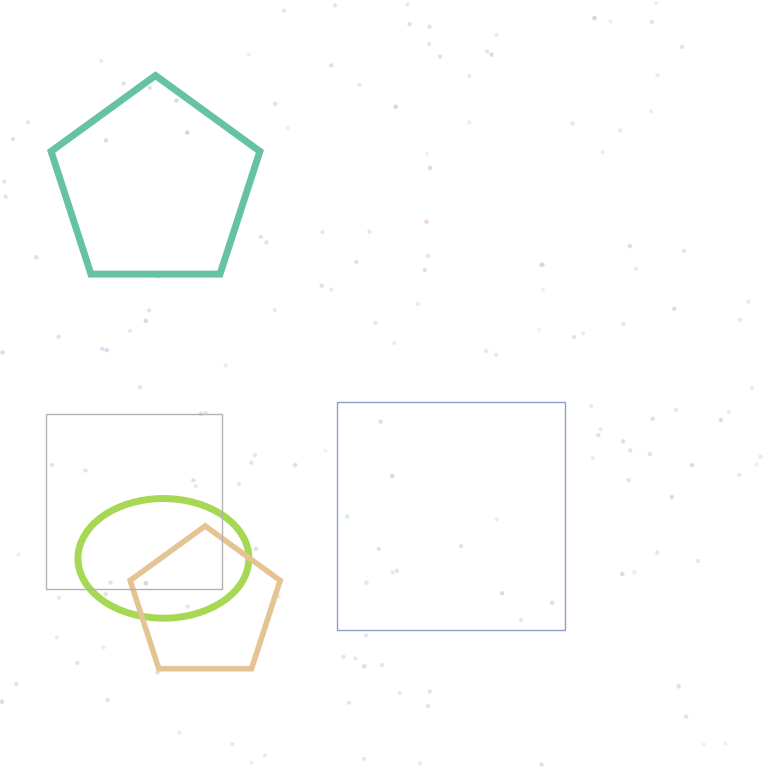[{"shape": "pentagon", "thickness": 2.5, "radius": 0.71, "center": [0.202, 0.759]}, {"shape": "square", "thickness": 0.5, "radius": 0.74, "center": [0.586, 0.33]}, {"shape": "oval", "thickness": 2.5, "radius": 0.56, "center": [0.212, 0.275]}, {"shape": "pentagon", "thickness": 2, "radius": 0.51, "center": [0.266, 0.214]}, {"shape": "square", "thickness": 0.5, "radius": 0.57, "center": [0.174, 0.349]}]